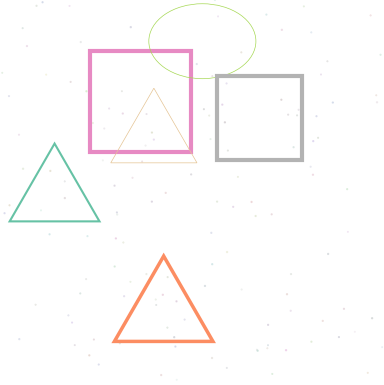[{"shape": "triangle", "thickness": 1.5, "radius": 0.67, "center": [0.142, 0.492]}, {"shape": "triangle", "thickness": 2.5, "radius": 0.74, "center": [0.425, 0.187]}, {"shape": "square", "thickness": 3, "radius": 0.65, "center": [0.364, 0.737]}, {"shape": "oval", "thickness": 0.5, "radius": 0.7, "center": [0.526, 0.893]}, {"shape": "triangle", "thickness": 0.5, "radius": 0.65, "center": [0.4, 0.642]}, {"shape": "square", "thickness": 3, "radius": 0.55, "center": [0.674, 0.694]}]